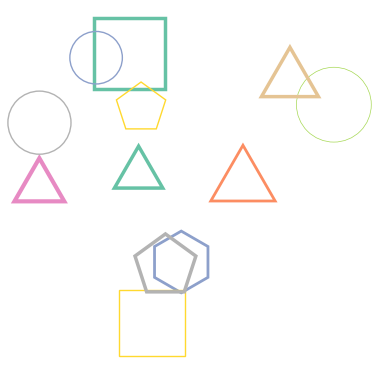[{"shape": "triangle", "thickness": 2.5, "radius": 0.36, "center": [0.36, 0.548]}, {"shape": "square", "thickness": 2.5, "radius": 0.46, "center": [0.336, 0.861]}, {"shape": "triangle", "thickness": 2, "radius": 0.48, "center": [0.631, 0.526]}, {"shape": "circle", "thickness": 1, "radius": 0.34, "center": [0.25, 0.85]}, {"shape": "hexagon", "thickness": 2, "radius": 0.4, "center": [0.471, 0.32]}, {"shape": "triangle", "thickness": 3, "radius": 0.37, "center": [0.102, 0.514]}, {"shape": "circle", "thickness": 0.5, "radius": 0.49, "center": [0.867, 0.728]}, {"shape": "square", "thickness": 1, "radius": 0.43, "center": [0.394, 0.161]}, {"shape": "pentagon", "thickness": 1, "radius": 0.34, "center": [0.366, 0.72]}, {"shape": "triangle", "thickness": 2.5, "radius": 0.43, "center": [0.753, 0.792]}, {"shape": "pentagon", "thickness": 2.5, "radius": 0.42, "center": [0.43, 0.309]}, {"shape": "circle", "thickness": 1, "radius": 0.41, "center": [0.102, 0.681]}]